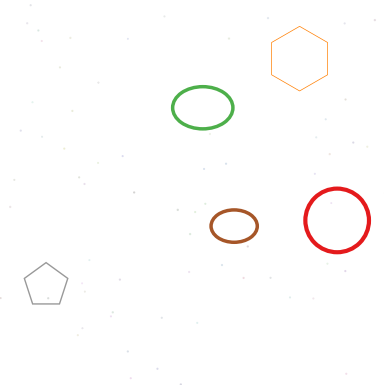[{"shape": "circle", "thickness": 3, "radius": 0.41, "center": [0.876, 0.427]}, {"shape": "oval", "thickness": 2.5, "radius": 0.39, "center": [0.527, 0.72]}, {"shape": "hexagon", "thickness": 0.5, "radius": 0.42, "center": [0.778, 0.848]}, {"shape": "oval", "thickness": 2.5, "radius": 0.3, "center": [0.608, 0.413]}, {"shape": "pentagon", "thickness": 1, "radius": 0.3, "center": [0.12, 0.259]}]